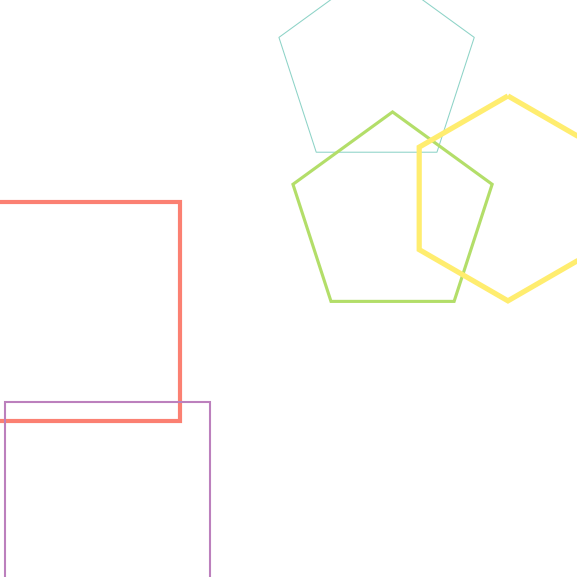[{"shape": "pentagon", "thickness": 0.5, "radius": 0.89, "center": [0.652, 0.879]}, {"shape": "square", "thickness": 2, "radius": 0.95, "center": [0.121, 0.46]}, {"shape": "pentagon", "thickness": 1.5, "radius": 0.91, "center": [0.68, 0.624]}, {"shape": "square", "thickness": 1, "radius": 0.89, "center": [0.187, 0.126]}, {"shape": "hexagon", "thickness": 2.5, "radius": 0.89, "center": [0.88, 0.656]}]